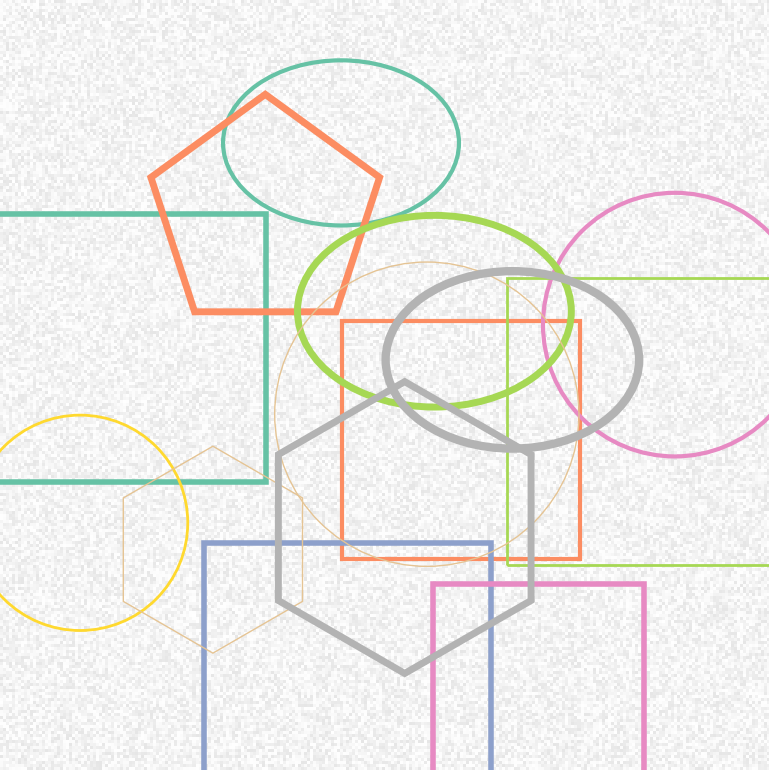[{"shape": "oval", "thickness": 1.5, "radius": 0.77, "center": [0.443, 0.814]}, {"shape": "square", "thickness": 2, "radius": 0.87, "center": [0.172, 0.548]}, {"shape": "pentagon", "thickness": 2.5, "radius": 0.78, "center": [0.345, 0.721]}, {"shape": "square", "thickness": 1.5, "radius": 0.77, "center": [0.599, 0.429]}, {"shape": "square", "thickness": 2, "radius": 0.93, "center": [0.451, 0.109]}, {"shape": "square", "thickness": 2, "radius": 0.68, "center": [0.699, 0.105]}, {"shape": "circle", "thickness": 1.5, "radius": 0.86, "center": [0.876, 0.578]}, {"shape": "square", "thickness": 1, "radius": 0.93, "center": [0.844, 0.453]}, {"shape": "oval", "thickness": 2.5, "radius": 0.89, "center": [0.564, 0.596]}, {"shape": "circle", "thickness": 1, "radius": 0.7, "center": [0.104, 0.321]}, {"shape": "hexagon", "thickness": 0.5, "radius": 0.67, "center": [0.276, 0.286]}, {"shape": "circle", "thickness": 0.5, "radius": 0.99, "center": [0.554, 0.462]}, {"shape": "oval", "thickness": 3, "radius": 0.82, "center": [0.665, 0.533]}, {"shape": "hexagon", "thickness": 2.5, "radius": 0.95, "center": [0.526, 0.315]}]